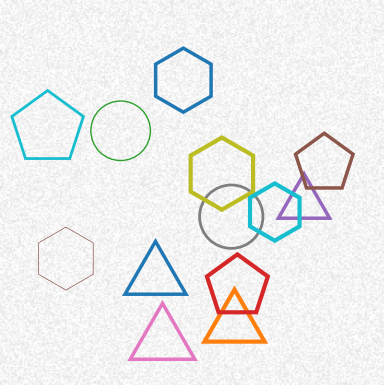[{"shape": "hexagon", "thickness": 2.5, "radius": 0.42, "center": [0.476, 0.792]}, {"shape": "triangle", "thickness": 2.5, "radius": 0.46, "center": [0.404, 0.282]}, {"shape": "triangle", "thickness": 3, "radius": 0.45, "center": [0.609, 0.158]}, {"shape": "circle", "thickness": 1, "radius": 0.39, "center": [0.313, 0.66]}, {"shape": "pentagon", "thickness": 3, "radius": 0.42, "center": [0.617, 0.256]}, {"shape": "triangle", "thickness": 2.5, "radius": 0.38, "center": [0.79, 0.472]}, {"shape": "hexagon", "thickness": 0.5, "radius": 0.41, "center": [0.171, 0.328]}, {"shape": "pentagon", "thickness": 2.5, "radius": 0.39, "center": [0.842, 0.575]}, {"shape": "triangle", "thickness": 2.5, "radius": 0.48, "center": [0.422, 0.115]}, {"shape": "circle", "thickness": 2, "radius": 0.41, "center": [0.601, 0.437]}, {"shape": "hexagon", "thickness": 3, "radius": 0.47, "center": [0.576, 0.549]}, {"shape": "pentagon", "thickness": 2, "radius": 0.49, "center": [0.124, 0.667]}, {"shape": "hexagon", "thickness": 3, "radius": 0.37, "center": [0.714, 0.449]}]